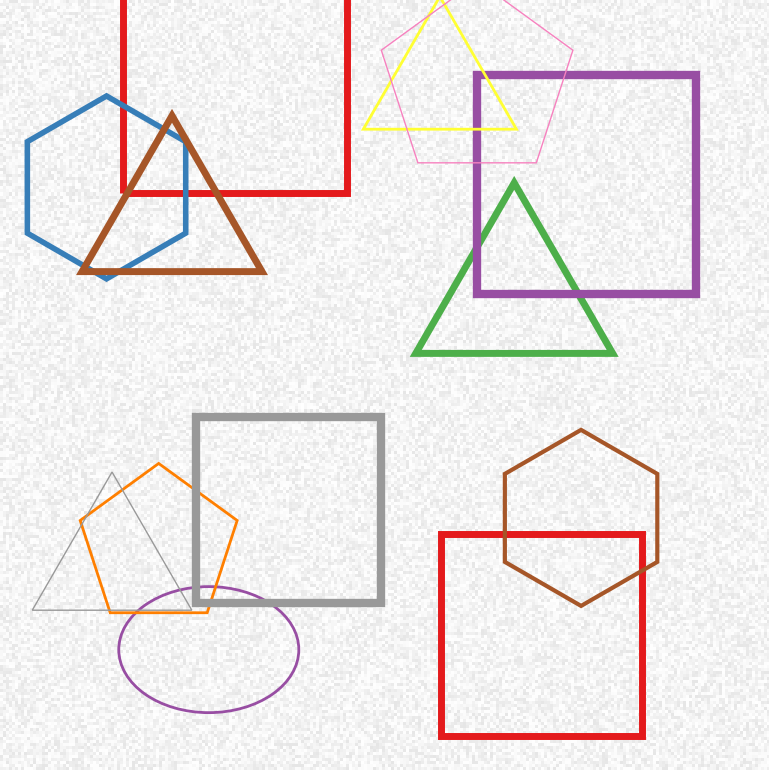[{"shape": "square", "thickness": 2.5, "radius": 0.65, "center": [0.703, 0.175]}, {"shape": "square", "thickness": 2.5, "radius": 0.73, "center": [0.305, 0.895]}, {"shape": "hexagon", "thickness": 2, "radius": 0.59, "center": [0.138, 0.757]}, {"shape": "triangle", "thickness": 2.5, "radius": 0.74, "center": [0.668, 0.615]}, {"shape": "square", "thickness": 3, "radius": 0.71, "center": [0.762, 0.76]}, {"shape": "oval", "thickness": 1, "radius": 0.58, "center": [0.271, 0.156]}, {"shape": "pentagon", "thickness": 1, "radius": 0.54, "center": [0.206, 0.291]}, {"shape": "triangle", "thickness": 1, "radius": 0.57, "center": [0.571, 0.89]}, {"shape": "hexagon", "thickness": 1.5, "radius": 0.57, "center": [0.755, 0.327]}, {"shape": "triangle", "thickness": 2.5, "radius": 0.67, "center": [0.223, 0.715]}, {"shape": "pentagon", "thickness": 0.5, "radius": 0.65, "center": [0.62, 0.894]}, {"shape": "triangle", "thickness": 0.5, "radius": 0.6, "center": [0.146, 0.267]}, {"shape": "square", "thickness": 3, "radius": 0.6, "center": [0.375, 0.337]}]